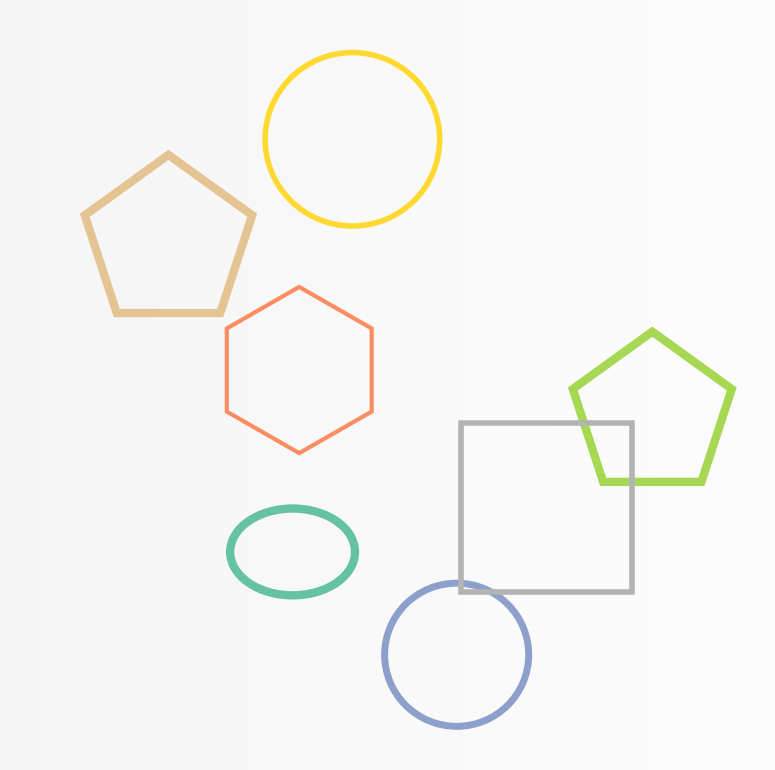[{"shape": "oval", "thickness": 3, "radius": 0.4, "center": [0.378, 0.283]}, {"shape": "hexagon", "thickness": 1.5, "radius": 0.54, "center": [0.386, 0.519]}, {"shape": "circle", "thickness": 2.5, "radius": 0.46, "center": [0.589, 0.15]}, {"shape": "pentagon", "thickness": 3, "radius": 0.54, "center": [0.842, 0.461]}, {"shape": "circle", "thickness": 2, "radius": 0.56, "center": [0.455, 0.819]}, {"shape": "pentagon", "thickness": 3, "radius": 0.57, "center": [0.217, 0.685]}, {"shape": "square", "thickness": 2, "radius": 0.55, "center": [0.705, 0.341]}]